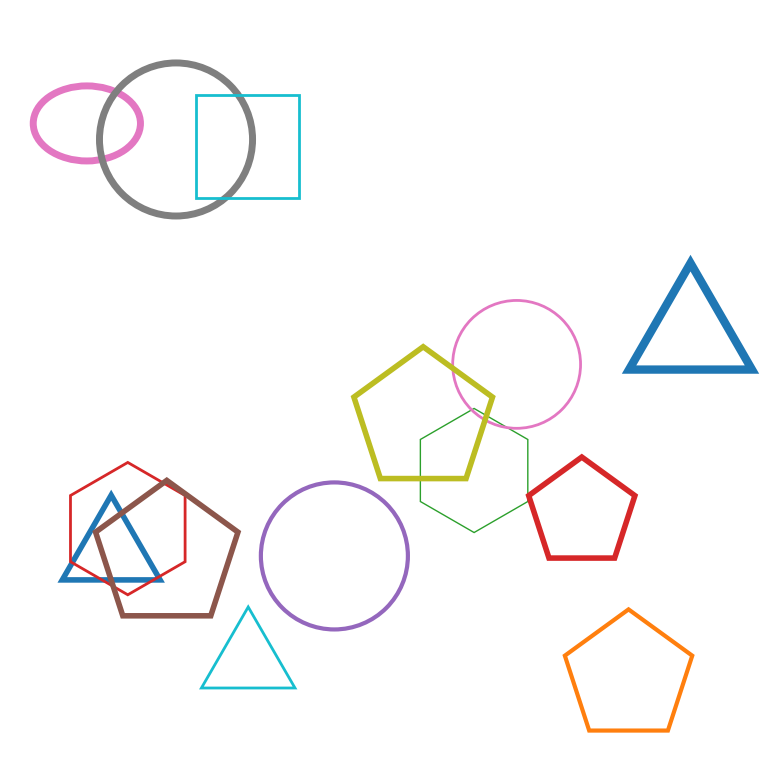[{"shape": "triangle", "thickness": 3, "radius": 0.46, "center": [0.897, 0.566]}, {"shape": "triangle", "thickness": 2, "radius": 0.37, "center": [0.144, 0.284]}, {"shape": "pentagon", "thickness": 1.5, "radius": 0.43, "center": [0.816, 0.122]}, {"shape": "hexagon", "thickness": 0.5, "radius": 0.4, "center": [0.616, 0.389]}, {"shape": "hexagon", "thickness": 1, "radius": 0.43, "center": [0.166, 0.313]}, {"shape": "pentagon", "thickness": 2, "radius": 0.36, "center": [0.756, 0.334]}, {"shape": "circle", "thickness": 1.5, "radius": 0.48, "center": [0.434, 0.278]}, {"shape": "pentagon", "thickness": 2, "radius": 0.49, "center": [0.217, 0.279]}, {"shape": "circle", "thickness": 1, "radius": 0.42, "center": [0.671, 0.527]}, {"shape": "oval", "thickness": 2.5, "radius": 0.35, "center": [0.113, 0.84]}, {"shape": "circle", "thickness": 2.5, "radius": 0.5, "center": [0.229, 0.819]}, {"shape": "pentagon", "thickness": 2, "radius": 0.47, "center": [0.55, 0.455]}, {"shape": "square", "thickness": 1, "radius": 0.33, "center": [0.322, 0.81]}, {"shape": "triangle", "thickness": 1, "radius": 0.35, "center": [0.322, 0.142]}]